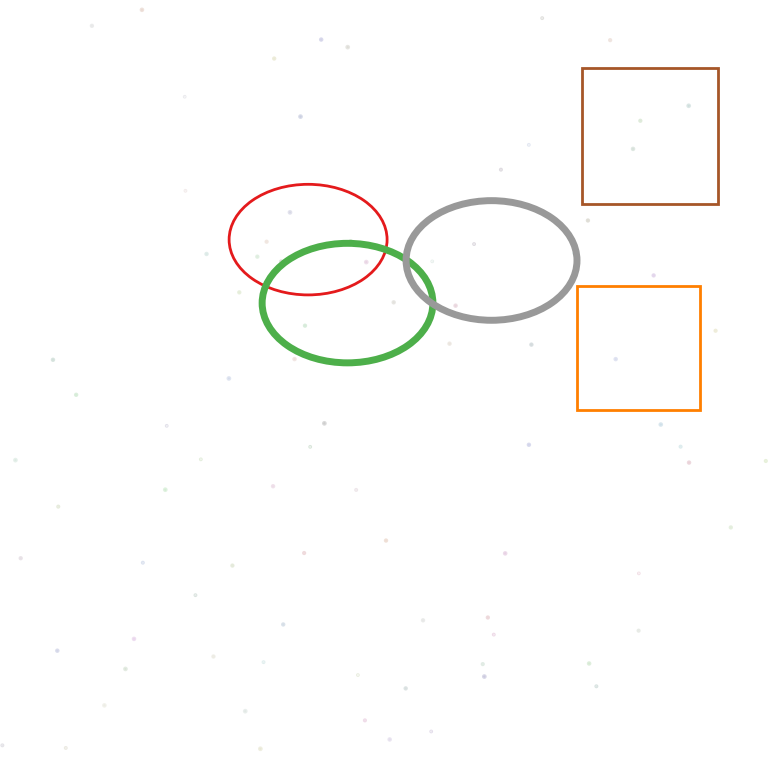[{"shape": "oval", "thickness": 1, "radius": 0.51, "center": [0.4, 0.689]}, {"shape": "oval", "thickness": 2.5, "radius": 0.55, "center": [0.451, 0.606]}, {"shape": "square", "thickness": 1, "radius": 0.4, "center": [0.83, 0.548]}, {"shape": "square", "thickness": 1, "radius": 0.44, "center": [0.844, 0.824]}, {"shape": "oval", "thickness": 2.5, "radius": 0.55, "center": [0.638, 0.662]}]